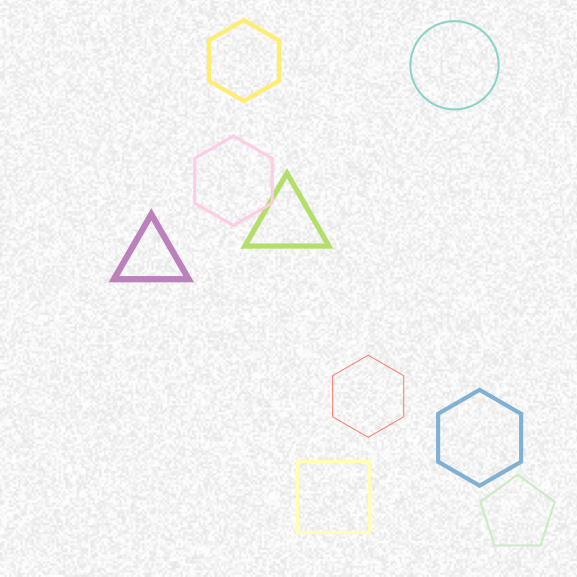[{"shape": "circle", "thickness": 1, "radius": 0.38, "center": [0.787, 0.886]}, {"shape": "square", "thickness": 1.5, "radius": 0.31, "center": [0.576, 0.139]}, {"shape": "hexagon", "thickness": 0.5, "radius": 0.36, "center": [0.638, 0.313]}, {"shape": "hexagon", "thickness": 2, "radius": 0.41, "center": [0.831, 0.241]}, {"shape": "triangle", "thickness": 2.5, "radius": 0.42, "center": [0.497, 0.615]}, {"shape": "hexagon", "thickness": 1.5, "radius": 0.39, "center": [0.404, 0.686]}, {"shape": "triangle", "thickness": 3, "radius": 0.37, "center": [0.262, 0.553]}, {"shape": "pentagon", "thickness": 1, "radius": 0.34, "center": [0.896, 0.109]}, {"shape": "hexagon", "thickness": 2, "radius": 0.35, "center": [0.422, 0.894]}]